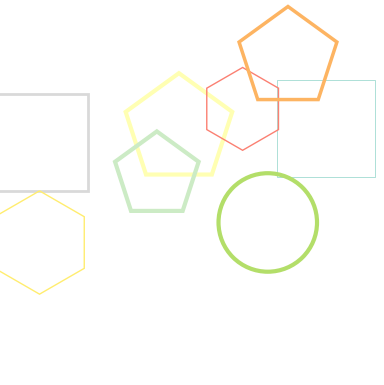[{"shape": "square", "thickness": 0.5, "radius": 0.63, "center": [0.847, 0.667]}, {"shape": "pentagon", "thickness": 3, "radius": 0.73, "center": [0.465, 0.664]}, {"shape": "hexagon", "thickness": 1, "radius": 0.54, "center": [0.63, 0.717]}, {"shape": "pentagon", "thickness": 2.5, "radius": 0.67, "center": [0.748, 0.849]}, {"shape": "circle", "thickness": 3, "radius": 0.64, "center": [0.696, 0.422]}, {"shape": "square", "thickness": 2, "radius": 0.63, "center": [0.103, 0.63]}, {"shape": "pentagon", "thickness": 3, "radius": 0.57, "center": [0.407, 0.545]}, {"shape": "hexagon", "thickness": 1, "radius": 0.67, "center": [0.103, 0.37]}]